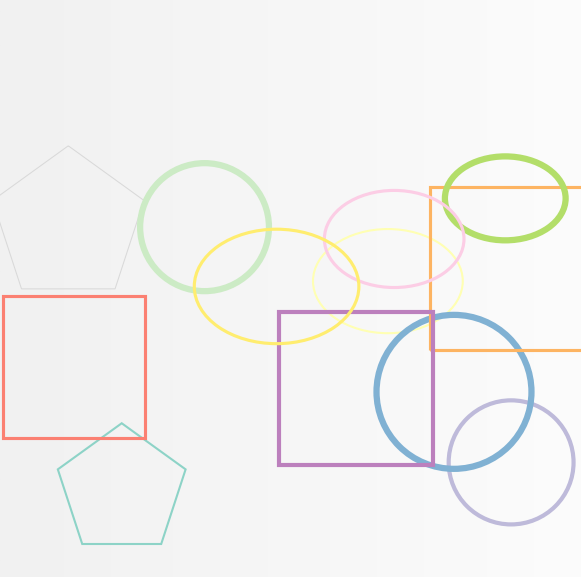[{"shape": "pentagon", "thickness": 1, "radius": 0.58, "center": [0.209, 0.151]}, {"shape": "oval", "thickness": 1, "radius": 0.64, "center": [0.667, 0.512]}, {"shape": "circle", "thickness": 2, "radius": 0.54, "center": [0.879, 0.198]}, {"shape": "square", "thickness": 1.5, "radius": 0.61, "center": [0.128, 0.364]}, {"shape": "circle", "thickness": 3, "radius": 0.67, "center": [0.781, 0.321]}, {"shape": "square", "thickness": 1.5, "radius": 0.7, "center": [0.88, 0.534]}, {"shape": "oval", "thickness": 3, "radius": 0.52, "center": [0.869, 0.656]}, {"shape": "oval", "thickness": 1.5, "radius": 0.6, "center": [0.678, 0.585]}, {"shape": "pentagon", "thickness": 0.5, "radius": 0.68, "center": [0.117, 0.61]}, {"shape": "square", "thickness": 2, "radius": 0.66, "center": [0.612, 0.326]}, {"shape": "circle", "thickness": 3, "radius": 0.55, "center": [0.352, 0.606]}, {"shape": "oval", "thickness": 1.5, "radius": 0.71, "center": [0.476, 0.503]}]